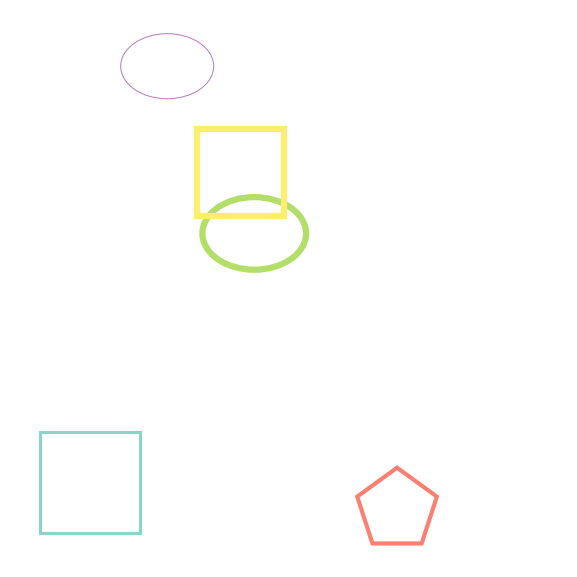[{"shape": "square", "thickness": 1.5, "radius": 0.44, "center": [0.156, 0.164]}, {"shape": "pentagon", "thickness": 2, "radius": 0.36, "center": [0.688, 0.117]}, {"shape": "oval", "thickness": 3, "radius": 0.45, "center": [0.44, 0.595]}, {"shape": "oval", "thickness": 0.5, "radius": 0.4, "center": [0.289, 0.884]}, {"shape": "square", "thickness": 3, "radius": 0.37, "center": [0.416, 0.701]}]